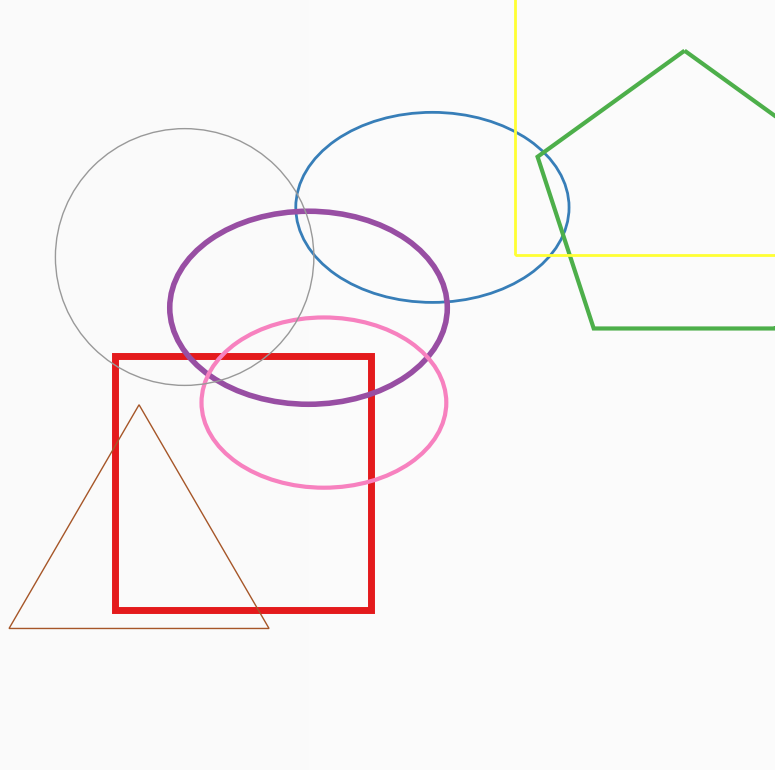[{"shape": "square", "thickness": 2.5, "radius": 0.83, "center": [0.313, 0.372]}, {"shape": "oval", "thickness": 1, "radius": 0.88, "center": [0.558, 0.731]}, {"shape": "pentagon", "thickness": 1.5, "radius": 1.0, "center": [0.883, 0.735]}, {"shape": "oval", "thickness": 2, "radius": 0.9, "center": [0.398, 0.6]}, {"shape": "square", "thickness": 1, "radius": 0.88, "center": [0.841, 0.845]}, {"shape": "triangle", "thickness": 0.5, "radius": 0.97, "center": [0.179, 0.281]}, {"shape": "oval", "thickness": 1.5, "radius": 0.79, "center": [0.418, 0.477]}, {"shape": "circle", "thickness": 0.5, "radius": 0.83, "center": [0.238, 0.666]}]